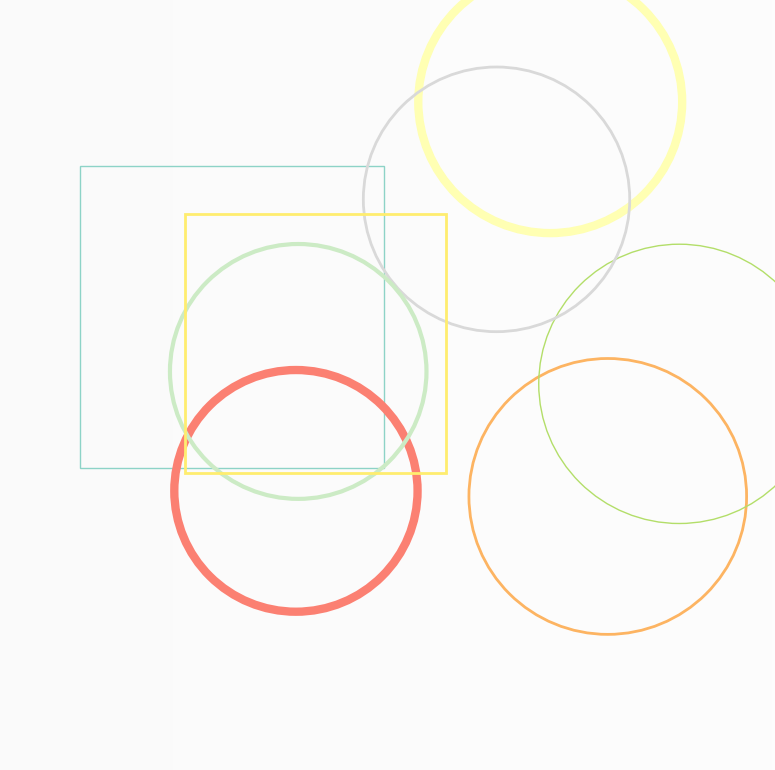[{"shape": "square", "thickness": 0.5, "radius": 0.98, "center": [0.299, 0.588]}, {"shape": "circle", "thickness": 3, "radius": 0.85, "center": [0.71, 0.868]}, {"shape": "circle", "thickness": 3, "radius": 0.78, "center": [0.382, 0.363]}, {"shape": "circle", "thickness": 1, "radius": 0.9, "center": [0.784, 0.355]}, {"shape": "circle", "thickness": 0.5, "radius": 0.91, "center": [0.876, 0.501]}, {"shape": "circle", "thickness": 1, "radius": 0.86, "center": [0.641, 0.741]}, {"shape": "circle", "thickness": 1.5, "radius": 0.83, "center": [0.385, 0.518]}, {"shape": "square", "thickness": 1, "radius": 0.84, "center": [0.407, 0.554]}]